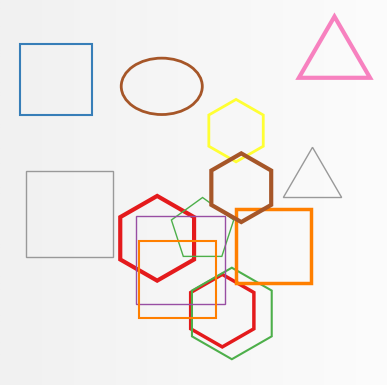[{"shape": "hexagon", "thickness": 2.5, "radius": 0.47, "center": [0.574, 0.193]}, {"shape": "hexagon", "thickness": 3, "radius": 0.55, "center": [0.406, 0.381]}, {"shape": "square", "thickness": 1.5, "radius": 0.46, "center": [0.145, 0.793]}, {"shape": "pentagon", "thickness": 1, "radius": 0.42, "center": [0.523, 0.402]}, {"shape": "hexagon", "thickness": 1.5, "radius": 0.59, "center": [0.598, 0.186]}, {"shape": "square", "thickness": 1, "radius": 0.57, "center": [0.467, 0.325]}, {"shape": "square", "thickness": 1.5, "radius": 0.5, "center": [0.458, 0.275]}, {"shape": "square", "thickness": 2.5, "radius": 0.48, "center": [0.707, 0.362]}, {"shape": "hexagon", "thickness": 2, "radius": 0.41, "center": [0.609, 0.661]}, {"shape": "hexagon", "thickness": 3, "radius": 0.45, "center": [0.623, 0.512]}, {"shape": "oval", "thickness": 2, "radius": 0.52, "center": [0.417, 0.776]}, {"shape": "triangle", "thickness": 3, "radius": 0.53, "center": [0.863, 0.851]}, {"shape": "square", "thickness": 1, "radius": 0.56, "center": [0.179, 0.444]}, {"shape": "triangle", "thickness": 1, "radius": 0.43, "center": [0.806, 0.53]}]